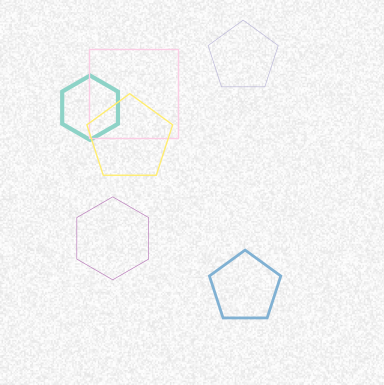[{"shape": "hexagon", "thickness": 3, "radius": 0.42, "center": [0.234, 0.72]}, {"shape": "pentagon", "thickness": 0.5, "radius": 0.48, "center": [0.632, 0.852]}, {"shape": "pentagon", "thickness": 2, "radius": 0.49, "center": [0.637, 0.253]}, {"shape": "square", "thickness": 1, "radius": 0.58, "center": [0.347, 0.758]}, {"shape": "hexagon", "thickness": 0.5, "radius": 0.54, "center": [0.293, 0.381]}, {"shape": "pentagon", "thickness": 1, "radius": 0.59, "center": [0.337, 0.64]}]